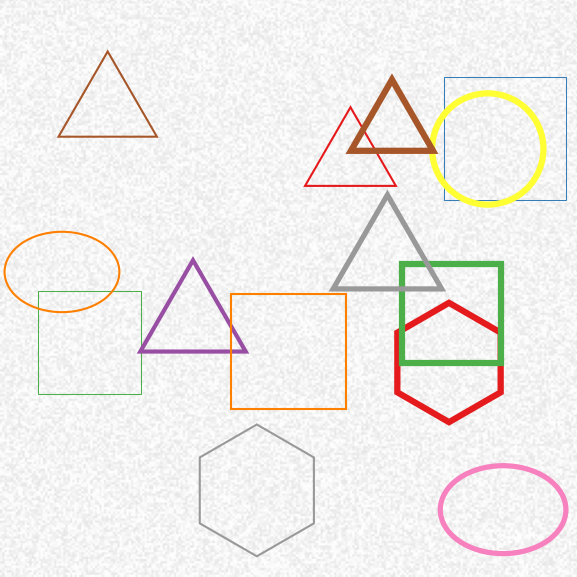[{"shape": "triangle", "thickness": 1, "radius": 0.45, "center": [0.607, 0.723]}, {"shape": "hexagon", "thickness": 3, "radius": 0.52, "center": [0.778, 0.371]}, {"shape": "square", "thickness": 0.5, "radius": 0.53, "center": [0.875, 0.759]}, {"shape": "square", "thickness": 0.5, "radius": 0.44, "center": [0.155, 0.406]}, {"shape": "square", "thickness": 3, "radius": 0.43, "center": [0.782, 0.456]}, {"shape": "triangle", "thickness": 2, "radius": 0.53, "center": [0.334, 0.443]}, {"shape": "oval", "thickness": 1, "radius": 0.5, "center": [0.107, 0.528]}, {"shape": "square", "thickness": 1, "radius": 0.5, "center": [0.499, 0.391]}, {"shape": "circle", "thickness": 3, "radius": 0.48, "center": [0.845, 0.741]}, {"shape": "triangle", "thickness": 1, "radius": 0.49, "center": [0.186, 0.812]}, {"shape": "triangle", "thickness": 3, "radius": 0.41, "center": [0.679, 0.779]}, {"shape": "oval", "thickness": 2.5, "radius": 0.54, "center": [0.871, 0.117]}, {"shape": "hexagon", "thickness": 1, "radius": 0.57, "center": [0.445, 0.15]}, {"shape": "triangle", "thickness": 2.5, "radius": 0.54, "center": [0.671, 0.553]}]